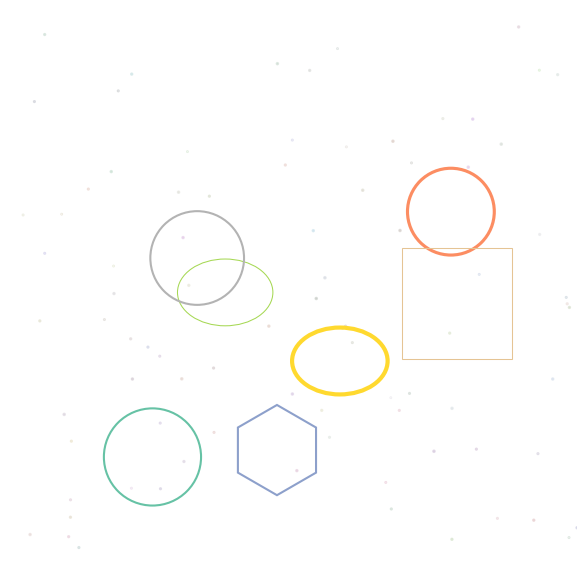[{"shape": "circle", "thickness": 1, "radius": 0.42, "center": [0.264, 0.208]}, {"shape": "circle", "thickness": 1.5, "radius": 0.38, "center": [0.781, 0.633]}, {"shape": "hexagon", "thickness": 1, "radius": 0.39, "center": [0.48, 0.22]}, {"shape": "oval", "thickness": 0.5, "radius": 0.41, "center": [0.39, 0.493]}, {"shape": "oval", "thickness": 2, "radius": 0.41, "center": [0.588, 0.374]}, {"shape": "square", "thickness": 0.5, "radius": 0.48, "center": [0.791, 0.474]}, {"shape": "circle", "thickness": 1, "radius": 0.41, "center": [0.341, 0.552]}]